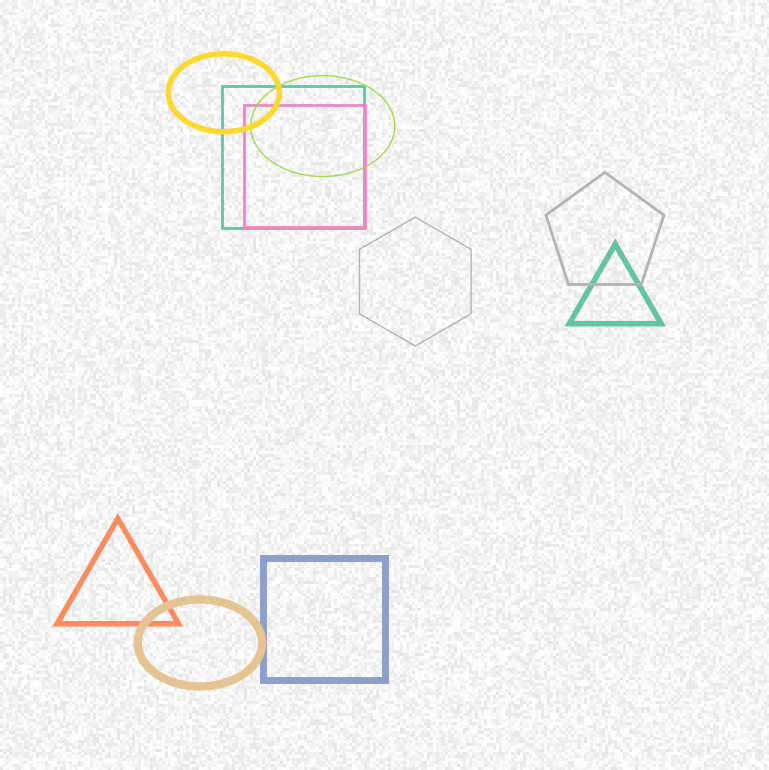[{"shape": "square", "thickness": 1, "radius": 0.46, "center": [0.381, 0.796]}, {"shape": "triangle", "thickness": 2, "radius": 0.34, "center": [0.799, 0.614]}, {"shape": "triangle", "thickness": 2, "radius": 0.46, "center": [0.153, 0.235]}, {"shape": "square", "thickness": 2.5, "radius": 0.39, "center": [0.421, 0.196]}, {"shape": "square", "thickness": 1, "radius": 0.39, "center": [0.396, 0.784]}, {"shape": "oval", "thickness": 0.5, "radius": 0.47, "center": [0.419, 0.836]}, {"shape": "oval", "thickness": 2, "radius": 0.36, "center": [0.291, 0.88]}, {"shape": "oval", "thickness": 3, "radius": 0.4, "center": [0.26, 0.165]}, {"shape": "pentagon", "thickness": 1, "radius": 0.4, "center": [0.786, 0.696]}, {"shape": "hexagon", "thickness": 0.5, "radius": 0.42, "center": [0.539, 0.634]}]